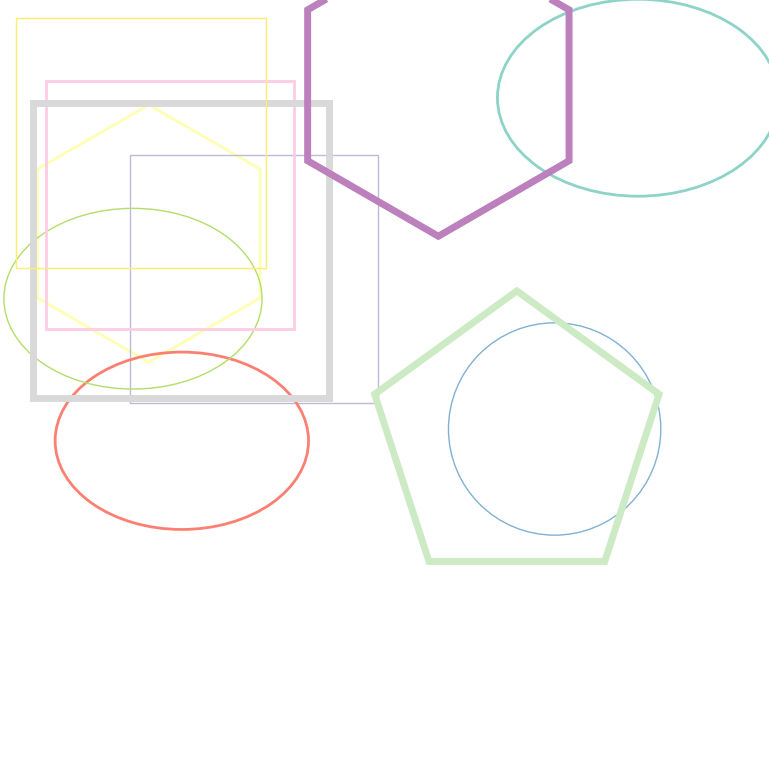[{"shape": "oval", "thickness": 1, "radius": 0.91, "center": [0.829, 0.873]}, {"shape": "hexagon", "thickness": 1, "radius": 0.84, "center": [0.193, 0.697]}, {"shape": "square", "thickness": 0.5, "radius": 0.8, "center": [0.33, 0.637]}, {"shape": "oval", "thickness": 1, "radius": 0.82, "center": [0.236, 0.428]}, {"shape": "circle", "thickness": 0.5, "radius": 0.69, "center": [0.72, 0.443]}, {"shape": "oval", "thickness": 0.5, "radius": 0.84, "center": [0.173, 0.612]}, {"shape": "square", "thickness": 1, "radius": 0.81, "center": [0.22, 0.734]}, {"shape": "square", "thickness": 2.5, "radius": 0.96, "center": [0.235, 0.675]}, {"shape": "hexagon", "thickness": 2.5, "radius": 0.98, "center": [0.569, 0.889]}, {"shape": "pentagon", "thickness": 2.5, "radius": 0.97, "center": [0.671, 0.428]}, {"shape": "square", "thickness": 0.5, "radius": 0.81, "center": [0.183, 0.814]}]